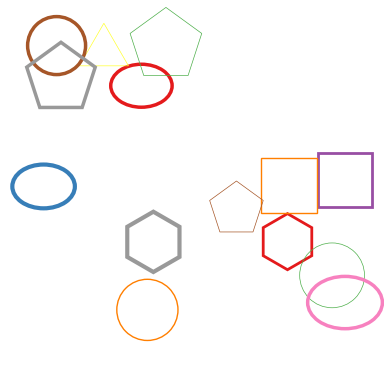[{"shape": "hexagon", "thickness": 2, "radius": 0.36, "center": [0.747, 0.372]}, {"shape": "oval", "thickness": 2.5, "radius": 0.4, "center": [0.367, 0.777]}, {"shape": "oval", "thickness": 3, "radius": 0.41, "center": [0.113, 0.516]}, {"shape": "circle", "thickness": 0.5, "radius": 0.42, "center": [0.863, 0.285]}, {"shape": "pentagon", "thickness": 0.5, "radius": 0.49, "center": [0.431, 0.883]}, {"shape": "square", "thickness": 2, "radius": 0.35, "center": [0.897, 0.532]}, {"shape": "square", "thickness": 1, "radius": 0.36, "center": [0.751, 0.518]}, {"shape": "circle", "thickness": 1, "radius": 0.4, "center": [0.383, 0.195]}, {"shape": "triangle", "thickness": 0.5, "radius": 0.37, "center": [0.27, 0.866]}, {"shape": "circle", "thickness": 2.5, "radius": 0.38, "center": [0.147, 0.882]}, {"shape": "pentagon", "thickness": 0.5, "radius": 0.37, "center": [0.614, 0.457]}, {"shape": "oval", "thickness": 2.5, "radius": 0.49, "center": [0.896, 0.214]}, {"shape": "hexagon", "thickness": 3, "radius": 0.39, "center": [0.398, 0.372]}, {"shape": "pentagon", "thickness": 2.5, "radius": 0.47, "center": [0.158, 0.797]}]